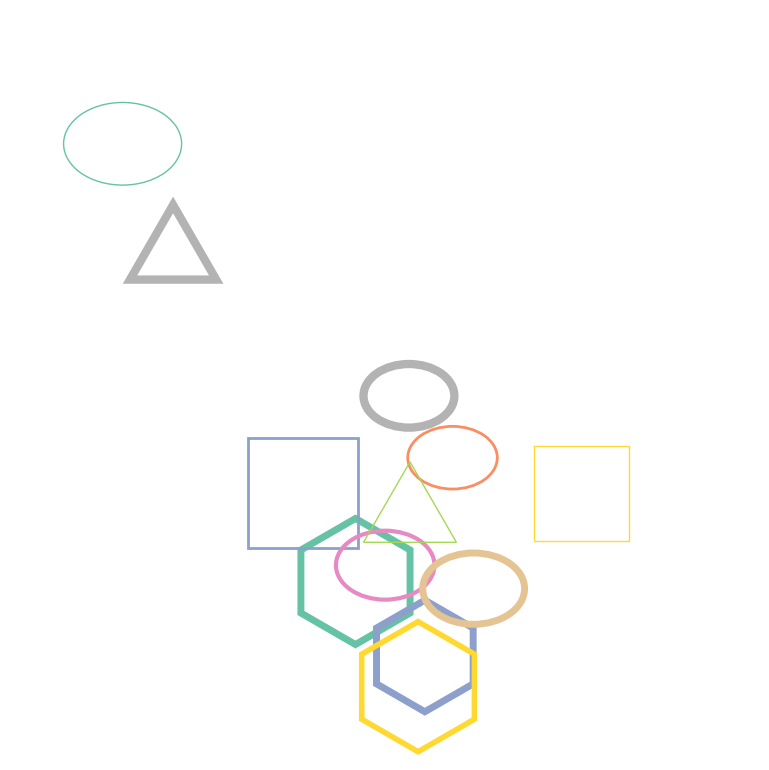[{"shape": "oval", "thickness": 0.5, "radius": 0.38, "center": [0.159, 0.813]}, {"shape": "hexagon", "thickness": 2.5, "radius": 0.41, "center": [0.462, 0.245]}, {"shape": "oval", "thickness": 1, "radius": 0.29, "center": [0.588, 0.406]}, {"shape": "hexagon", "thickness": 2.5, "radius": 0.36, "center": [0.552, 0.148]}, {"shape": "square", "thickness": 1, "radius": 0.36, "center": [0.394, 0.36]}, {"shape": "oval", "thickness": 1.5, "radius": 0.32, "center": [0.5, 0.266]}, {"shape": "triangle", "thickness": 0.5, "radius": 0.35, "center": [0.532, 0.331]}, {"shape": "square", "thickness": 0.5, "radius": 0.31, "center": [0.755, 0.36]}, {"shape": "hexagon", "thickness": 2, "radius": 0.42, "center": [0.543, 0.108]}, {"shape": "oval", "thickness": 2.5, "radius": 0.33, "center": [0.615, 0.236]}, {"shape": "triangle", "thickness": 3, "radius": 0.32, "center": [0.225, 0.669]}, {"shape": "oval", "thickness": 3, "radius": 0.3, "center": [0.531, 0.486]}]